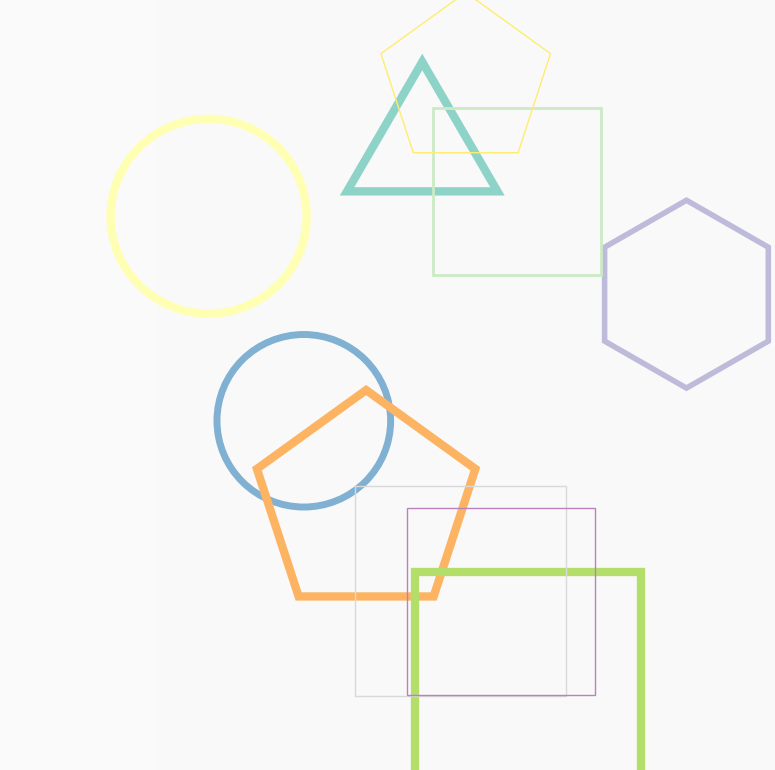[{"shape": "triangle", "thickness": 3, "radius": 0.56, "center": [0.545, 0.807]}, {"shape": "circle", "thickness": 3, "radius": 0.63, "center": [0.269, 0.719]}, {"shape": "hexagon", "thickness": 2, "radius": 0.61, "center": [0.886, 0.618]}, {"shape": "circle", "thickness": 2.5, "radius": 0.56, "center": [0.392, 0.454]}, {"shape": "pentagon", "thickness": 3, "radius": 0.74, "center": [0.472, 0.345]}, {"shape": "square", "thickness": 3, "radius": 0.73, "center": [0.681, 0.112]}, {"shape": "square", "thickness": 0.5, "radius": 0.68, "center": [0.594, 0.232]}, {"shape": "square", "thickness": 0.5, "radius": 0.61, "center": [0.647, 0.219]}, {"shape": "square", "thickness": 1, "radius": 0.54, "center": [0.667, 0.751]}, {"shape": "pentagon", "thickness": 0.5, "radius": 0.58, "center": [0.601, 0.895]}]